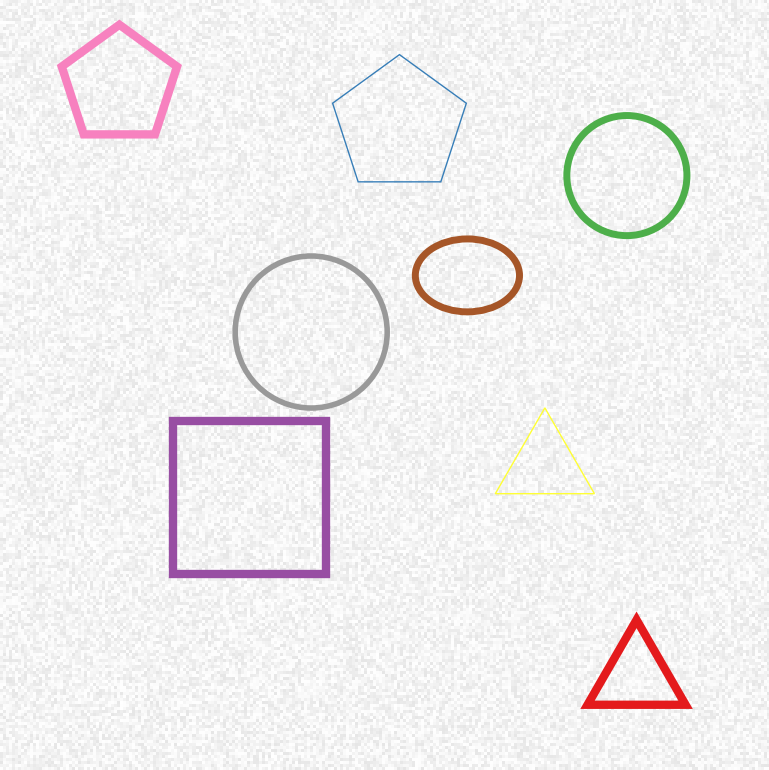[{"shape": "triangle", "thickness": 3, "radius": 0.37, "center": [0.827, 0.121]}, {"shape": "pentagon", "thickness": 0.5, "radius": 0.46, "center": [0.519, 0.838]}, {"shape": "circle", "thickness": 2.5, "radius": 0.39, "center": [0.814, 0.772]}, {"shape": "square", "thickness": 3, "radius": 0.5, "center": [0.324, 0.354]}, {"shape": "triangle", "thickness": 0.5, "radius": 0.37, "center": [0.708, 0.396]}, {"shape": "oval", "thickness": 2.5, "radius": 0.34, "center": [0.607, 0.642]}, {"shape": "pentagon", "thickness": 3, "radius": 0.39, "center": [0.155, 0.889]}, {"shape": "circle", "thickness": 2, "radius": 0.49, "center": [0.404, 0.569]}]